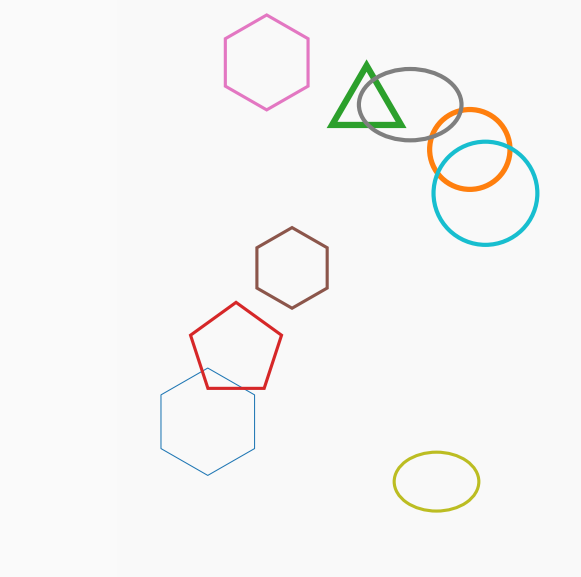[{"shape": "hexagon", "thickness": 0.5, "radius": 0.46, "center": [0.357, 0.269]}, {"shape": "circle", "thickness": 2.5, "radius": 0.35, "center": [0.808, 0.74]}, {"shape": "triangle", "thickness": 3, "radius": 0.34, "center": [0.631, 0.817]}, {"shape": "pentagon", "thickness": 1.5, "radius": 0.41, "center": [0.406, 0.393]}, {"shape": "hexagon", "thickness": 1.5, "radius": 0.35, "center": [0.502, 0.535]}, {"shape": "hexagon", "thickness": 1.5, "radius": 0.41, "center": [0.459, 0.891]}, {"shape": "oval", "thickness": 2, "radius": 0.44, "center": [0.706, 0.818]}, {"shape": "oval", "thickness": 1.5, "radius": 0.36, "center": [0.751, 0.165]}, {"shape": "circle", "thickness": 2, "radius": 0.45, "center": [0.835, 0.664]}]